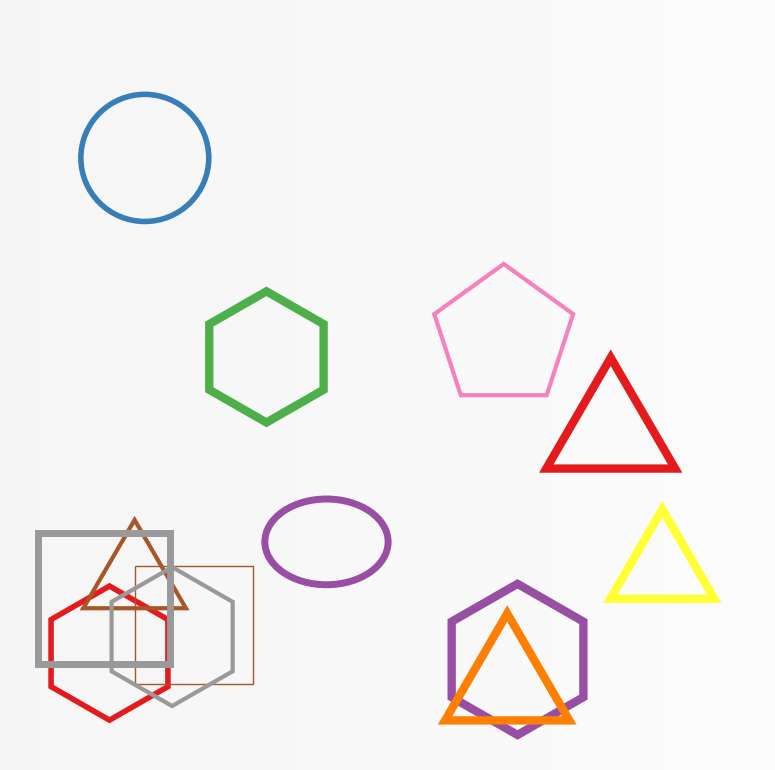[{"shape": "hexagon", "thickness": 2, "radius": 0.44, "center": [0.141, 0.152]}, {"shape": "triangle", "thickness": 3, "radius": 0.48, "center": [0.788, 0.439]}, {"shape": "circle", "thickness": 2, "radius": 0.41, "center": [0.187, 0.795]}, {"shape": "hexagon", "thickness": 3, "radius": 0.43, "center": [0.344, 0.536]}, {"shape": "hexagon", "thickness": 3, "radius": 0.49, "center": [0.668, 0.144]}, {"shape": "oval", "thickness": 2.5, "radius": 0.4, "center": [0.421, 0.296]}, {"shape": "triangle", "thickness": 3, "radius": 0.46, "center": [0.654, 0.111]}, {"shape": "triangle", "thickness": 3, "radius": 0.39, "center": [0.855, 0.261]}, {"shape": "triangle", "thickness": 1.5, "radius": 0.38, "center": [0.174, 0.248]}, {"shape": "square", "thickness": 0.5, "radius": 0.38, "center": [0.251, 0.188]}, {"shape": "pentagon", "thickness": 1.5, "radius": 0.47, "center": [0.65, 0.563]}, {"shape": "square", "thickness": 2.5, "radius": 0.43, "center": [0.134, 0.222]}, {"shape": "hexagon", "thickness": 1.5, "radius": 0.45, "center": [0.222, 0.173]}]